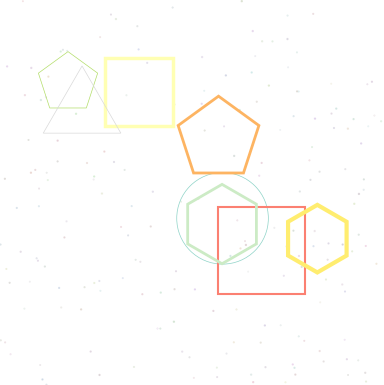[{"shape": "circle", "thickness": 0.5, "radius": 0.59, "center": [0.578, 0.433]}, {"shape": "square", "thickness": 2.5, "radius": 0.44, "center": [0.362, 0.761]}, {"shape": "square", "thickness": 1.5, "radius": 0.56, "center": [0.679, 0.35]}, {"shape": "pentagon", "thickness": 2, "radius": 0.55, "center": [0.568, 0.64]}, {"shape": "pentagon", "thickness": 0.5, "radius": 0.4, "center": [0.177, 0.785]}, {"shape": "triangle", "thickness": 0.5, "radius": 0.58, "center": [0.213, 0.712]}, {"shape": "hexagon", "thickness": 2, "radius": 0.52, "center": [0.577, 0.418]}, {"shape": "hexagon", "thickness": 3, "radius": 0.44, "center": [0.824, 0.38]}]